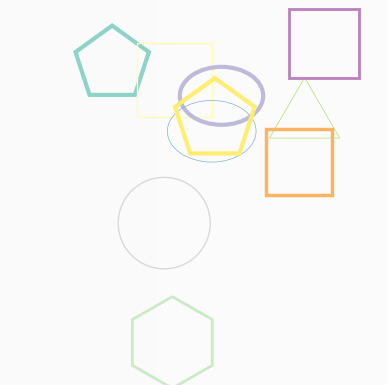[{"shape": "pentagon", "thickness": 3, "radius": 0.5, "center": [0.289, 0.834]}, {"shape": "square", "thickness": 1, "radius": 0.48, "center": [0.449, 0.792]}, {"shape": "oval", "thickness": 3, "radius": 0.54, "center": [0.572, 0.751]}, {"shape": "oval", "thickness": 0.5, "radius": 0.57, "center": [0.546, 0.659]}, {"shape": "square", "thickness": 2.5, "radius": 0.43, "center": [0.771, 0.58]}, {"shape": "triangle", "thickness": 0.5, "radius": 0.52, "center": [0.786, 0.694]}, {"shape": "circle", "thickness": 1, "radius": 0.59, "center": [0.424, 0.421]}, {"shape": "square", "thickness": 2, "radius": 0.45, "center": [0.836, 0.888]}, {"shape": "hexagon", "thickness": 2, "radius": 0.6, "center": [0.445, 0.11]}, {"shape": "pentagon", "thickness": 3, "radius": 0.54, "center": [0.554, 0.689]}]